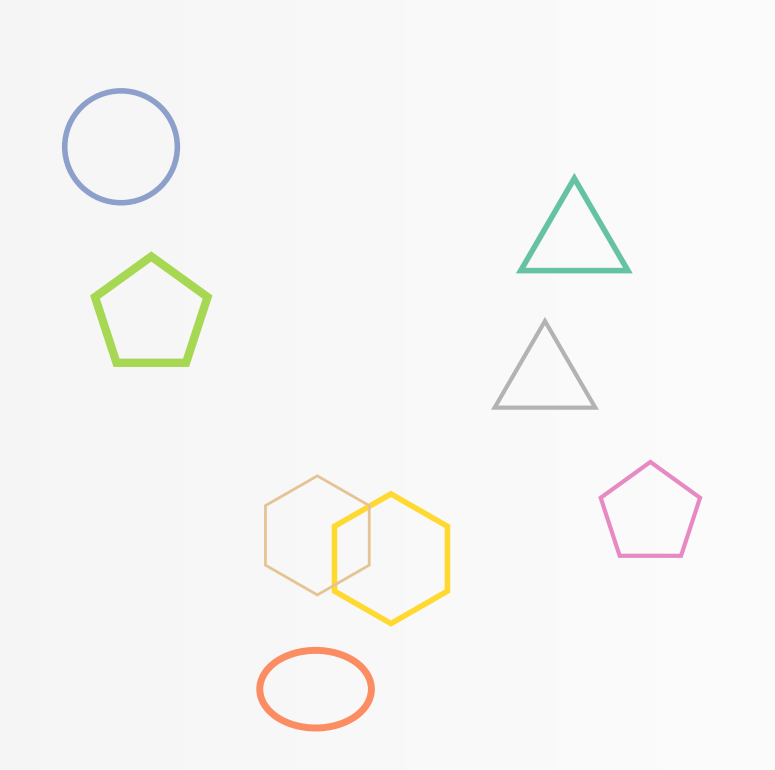[{"shape": "triangle", "thickness": 2, "radius": 0.4, "center": [0.741, 0.689]}, {"shape": "oval", "thickness": 2.5, "radius": 0.36, "center": [0.407, 0.105]}, {"shape": "circle", "thickness": 2, "radius": 0.36, "center": [0.156, 0.809]}, {"shape": "pentagon", "thickness": 1.5, "radius": 0.34, "center": [0.839, 0.333]}, {"shape": "pentagon", "thickness": 3, "radius": 0.38, "center": [0.195, 0.591]}, {"shape": "hexagon", "thickness": 2, "radius": 0.42, "center": [0.504, 0.274]}, {"shape": "hexagon", "thickness": 1, "radius": 0.39, "center": [0.409, 0.305]}, {"shape": "triangle", "thickness": 1.5, "radius": 0.37, "center": [0.703, 0.508]}]